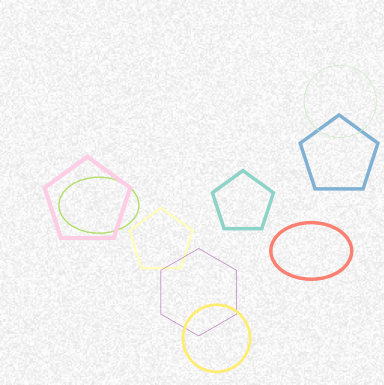[{"shape": "pentagon", "thickness": 2.5, "radius": 0.42, "center": [0.631, 0.474]}, {"shape": "pentagon", "thickness": 1.5, "radius": 0.43, "center": [0.419, 0.374]}, {"shape": "oval", "thickness": 2.5, "radius": 0.53, "center": [0.808, 0.348]}, {"shape": "pentagon", "thickness": 2.5, "radius": 0.53, "center": [0.881, 0.595]}, {"shape": "oval", "thickness": 1, "radius": 0.52, "center": [0.257, 0.467]}, {"shape": "pentagon", "thickness": 3, "radius": 0.58, "center": [0.227, 0.476]}, {"shape": "hexagon", "thickness": 0.5, "radius": 0.57, "center": [0.516, 0.241]}, {"shape": "circle", "thickness": 0.5, "radius": 0.47, "center": [0.884, 0.737]}, {"shape": "circle", "thickness": 2, "radius": 0.44, "center": [0.562, 0.121]}]